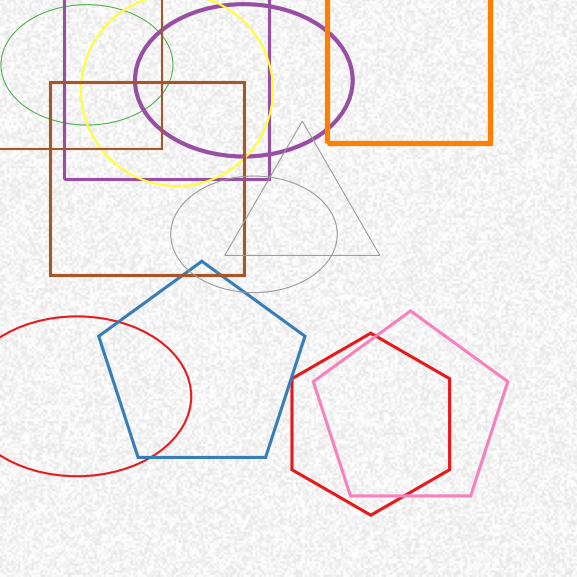[{"shape": "hexagon", "thickness": 1.5, "radius": 0.79, "center": [0.642, 0.265]}, {"shape": "oval", "thickness": 1, "radius": 0.99, "center": [0.133, 0.313]}, {"shape": "pentagon", "thickness": 1.5, "radius": 0.94, "center": [0.35, 0.359]}, {"shape": "oval", "thickness": 0.5, "radius": 0.74, "center": [0.151, 0.887]}, {"shape": "square", "thickness": 1.5, "radius": 0.89, "center": [0.288, 0.867]}, {"shape": "oval", "thickness": 2, "radius": 0.94, "center": [0.422, 0.86]}, {"shape": "square", "thickness": 2.5, "radius": 0.71, "center": [0.708, 0.892]}, {"shape": "circle", "thickness": 1, "radius": 0.83, "center": [0.306, 0.843]}, {"shape": "square", "thickness": 1.5, "radius": 0.84, "center": [0.255, 0.69]}, {"shape": "square", "thickness": 1, "radius": 0.72, "center": [0.137, 0.885]}, {"shape": "pentagon", "thickness": 1.5, "radius": 0.89, "center": [0.711, 0.284]}, {"shape": "triangle", "thickness": 0.5, "radius": 0.78, "center": [0.523, 0.634]}, {"shape": "oval", "thickness": 0.5, "radius": 0.72, "center": [0.44, 0.593]}]